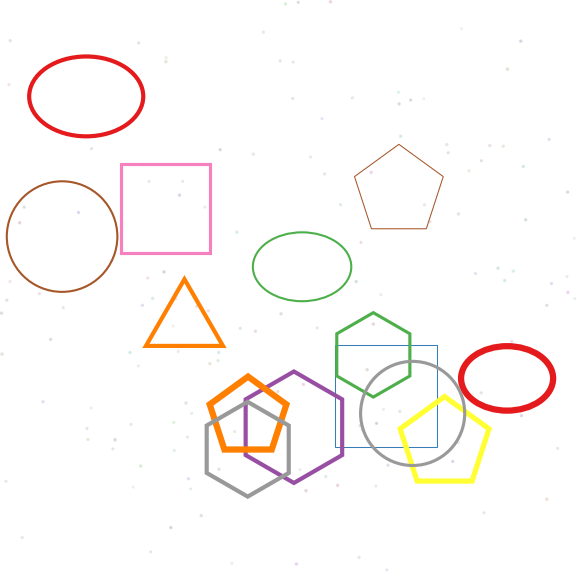[{"shape": "oval", "thickness": 3, "radius": 0.4, "center": [0.878, 0.344]}, {"shape": "oval", "thickness": 2, "radius": 0.49, "center": [0.149, 0.832]}, {"shape": "square", "thickness": 0.5, "radius": 0.44, "center": [0.668, 0.313]}, {"shape": "oval", "thickness": 1, "radius": 0.43, "center": [0.523, 0.537]}, {"shape": "hexagon", "thickness": 1.5, "radius": 0.37, "center": [0.646, 0.385]}, {"shape": "hexagon", "thickness": 2, "radius": 0.48, "center": [0.509, 0.259]}, {"shape": "triangle", "thickness": 2, "radius": 0.39, "center": [0.319, 0.439]}, {"shape": "pentagon", "thickness": 3, "radius": 0.35, "center": [0.43, 0.277]}, {"shape": "pentagon", "thickness": 2.5, "radius": 0.4, "center": [0.77, 0.232]}, {"shape": "circle", "thickness": 1, "radius": 0.48, "center": [0.108, 0.589]}, {"shape": "pentagon", "thickness": 0.5, "radius": 0.4, "center": [0.691, 0.668]}, {"shape": "square", "thickness": 1.5, "radius": 0.38, "center": [0.286, 0.638]}, {"shape": "hexagon", "thickness": 2, "radius": 0.41, "center": [0.429, 0.221]}, {"shape": "circle", "thickness": 1.5, "radius": 0.45, "center": [0.715, 0.283]}]